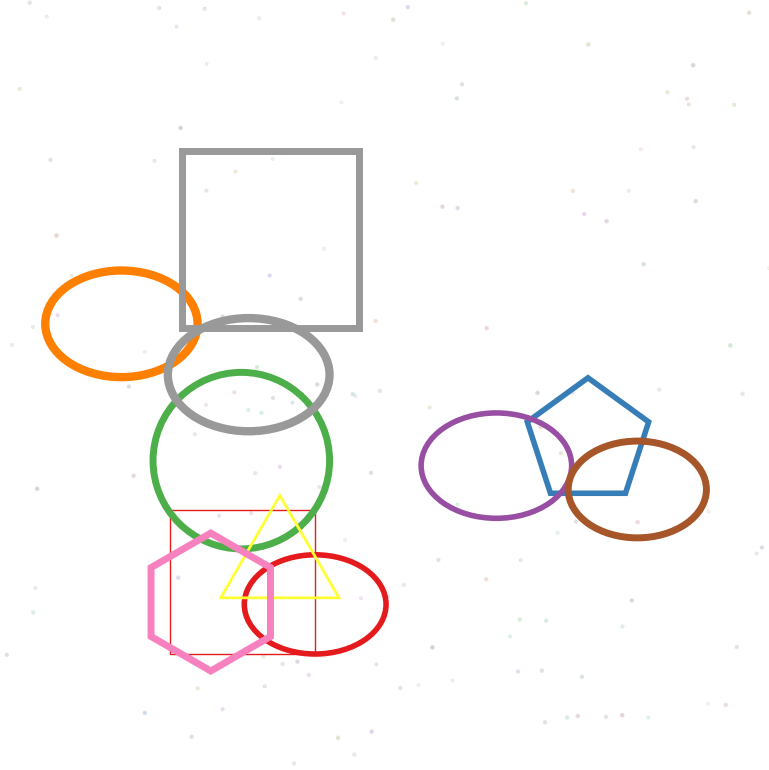[{"shape": "oval", "thickness": 2, "radius": 0.46, "center": [0.409, 0.215]}, {"shape": "square", "thickness": 0.5, "radius": 0.47, "center": [0.315, 0.245]}, {"shape": "pentagon", "thickness": 2, "radius": 0.41, "center": [0.764, 0.426]}, {"shape": "circle", "thickness": 2.5, "radius": 0.57, "center": [0.313, 0.402]}, {"shape": "oval", "thickness": 2, "radius": 0.49, "center": [0.645, 0.395]}, {"shape": "oval", "thickness": 3, "radius": 0.49, "center": [0.158, 0.579]}, {"shape": "triangle", "thickness": 1, "radius": 0.44, "center": [0.363, 0.268]}, {"shape": "oval", "thickness": 2.5, "radius": 0.45, "center": [0.828, 0.364]}, {"shape": "hexagon", "thickness": 2.5, "radius": 0.45, "center": [0.274, 0.218]}, {"shape": "square", "thickness": 2.5, "radius": 0.58, "center": [0.351, 0.689]}, {"shape": "oval", "thickness": 3, "radius": 0.52, "center": [0.323, 0.513]}]